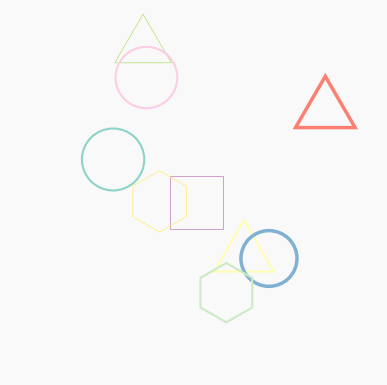[{"shape": "circle", "thickness": 1.5, "radius": 0.4, "center": [0.292, 0.586]}, {"shape": "triangle", "thickness": 1.5, "radius": 0.44, "center": [0.63, 0.339]}, {"shape": "triangle", "thickness": 2.5, "radius": 0.44, "center": [0.839, 0.713]}, {"shape": "circle", "thickness": 2.5, "radius": 0.36, "center": [0.694, 0.329]}, {"shape": "triangle", "thickness": 0.5, "radius": 0.42, "center": [0.369, 0.879]}, {"shape": "circle", "thickness": 1.5, "radius": 0.4, "center": [0.378, 0.799]}, {"shape": "square", "thickness": 0.5, "radius": 0.34, "center": [0.507, 0.474]}, {"shape": "hexagon", "thickness": 1.5, "radius": 0.39, "center": [0.584, 0.24]}, {"shape": "hexagon", "thickness": 0.5, "radius": 0.4, "center": [0.412, 0.477]}]